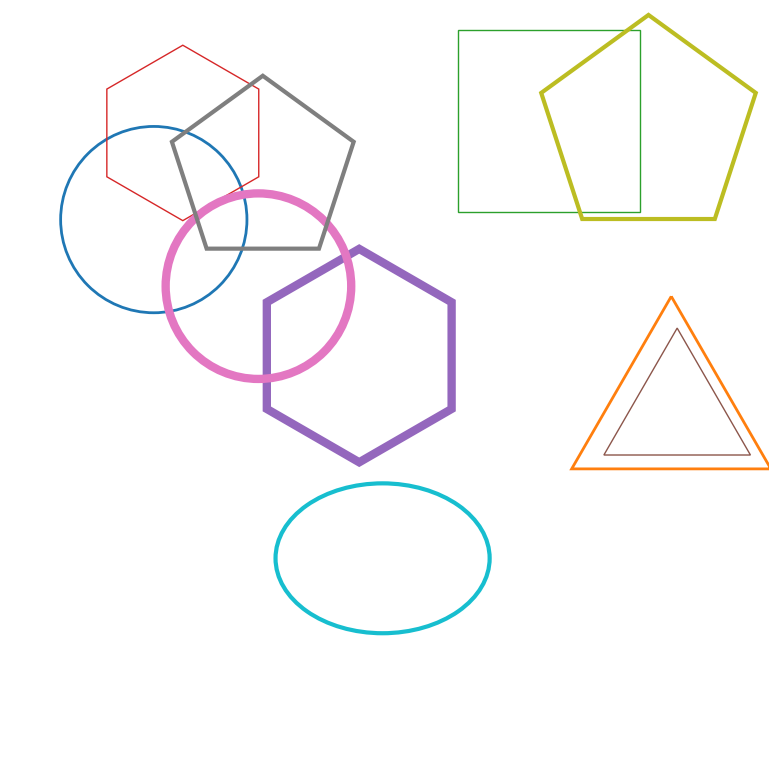[{"shape": "circle", "thickness": 1, "radius": 0.6, "center": [0.2, 0.715]}, {"shape": "triangle", "thickness": 1, "radius": 0.75, "center": [0.872, 0.466]}, {"shape": "square", "thickness": 0.5, "radius": 0.59, "center": [0.713, 0.842]}, {"shape": "hexagon", "thickness": 0.5, "radius": 0.57, "center": [0.237, 0.827]}, {"shape": "hexagon", "thickness": 3, "radius": 0.69, "center": [0.467, 0.538]}, {"shape": "triangle", "thickness": 0.5, "radius": 0.55, "center": [0.879, 0.464]}, {"shape": "circle", "thickness": 3, "radius": 0.6, "center": [0.336, 0.628]}, {"shape": "pentagon", "thickness": 1.5, "radius": 0.62, "center": [0.341, 0.777]}, {"shape": "pentagon", "thickness": 1.5, "radius": 0.73, "center": [0.842, 0.834]}, {"shape": "oval", "thickness": 1.5, "radius": 0.7, "center": [0.497, 0.275]}]